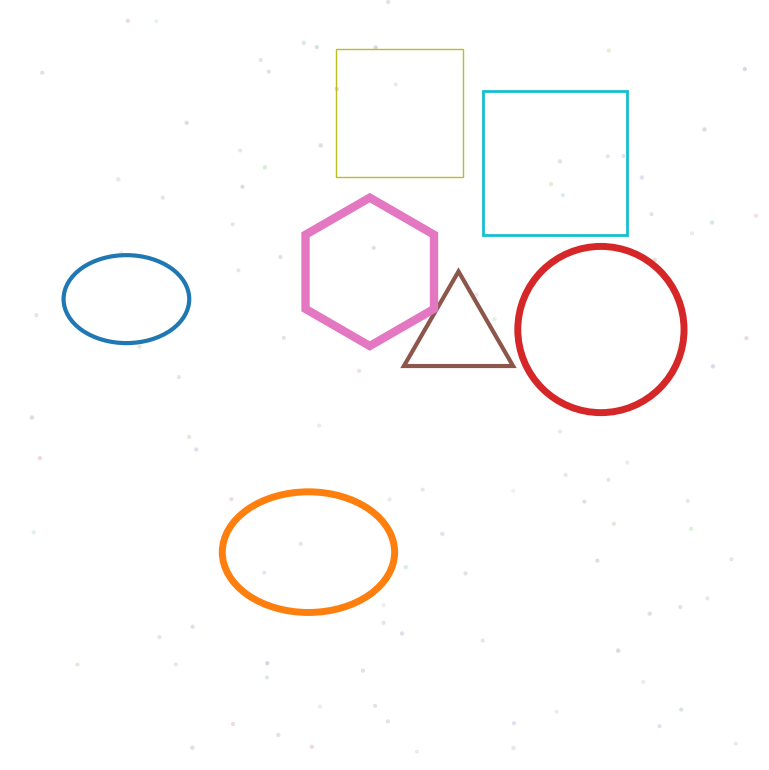[{"shape": "oval", "thickness": 1.5, "radius": 0.41, "center": [0.164, 0.612]}, {"shape": "oval", "thickness": 2.5, "radius": 0.56, "center": [0.401, 0.283]}, {"shape": "circle", "thickness": 2.5, "radius": 0.54, "center": [0.78, 0.572]}, {"shape": "triangle", "thickness": 1.5, "radius": 0.41, "center": [0.595, 0.566]}, {"shape": "hexagon", "thickness": 3, "radius": 0.48, "center": [0.48, 0.647]}, {"shape": "square", "thickness": 0.5, "radius": 0.41, "center": [0.519, 0.854]}, {"shape": "square", "thickness": 1, "radius": 0.47, "center": [0.721, 0.788]}]